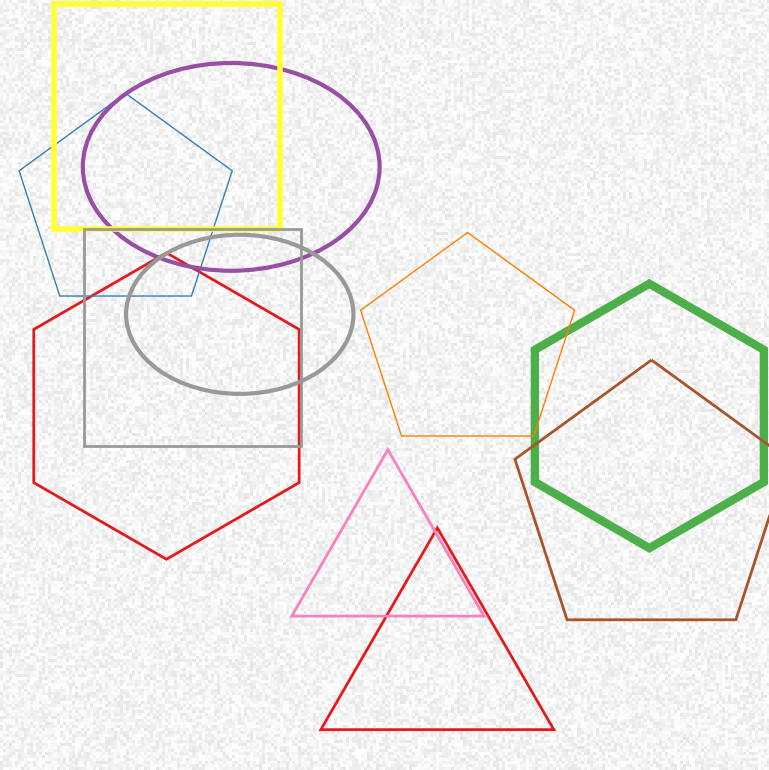[{"shape": "hexagon", "thickness": 1, "radius": 0.99, "center": [0.216, 0.473]}, {"shape": "triangle", "thickness": 1, "radius": 0.87, "center": [0.568, 0.14]}, {"shape": "pentagon", "thickness": 0.5, "radius": 0.73, "center": [0.163, 0.733]}, {"shape": "hexagon", "thickness": 3, "radius": 0.86, "center": [0.843, 0.46]}, {"shape": "oval", "thickness": 1.5, "radius": 0.96, "center": [0.3, 0.783]}, {"shape": "pentagon", "thickness": 0.5, "radius": 0.73, "center": [0.607, 0.552]}, {"shape": "square", "thickness": 2, "radius": 0.73, "center": [0.217, 0.849]}, {"shape": "pentagon", "thickness": 1, "radius": 0.93, "center": [0.846, 0.346]}, {"shape": "triangle", "thickness": 1, "radius": 0.72, "center": [0.504, 0.272]}, {"shape": "oval", "thickness": 1.5, "radius": 0.74, "center": [0.311, 0.592]}, {"shape": "square", "thickness": 1, "radius": 0.7, "center": [0.25, 0.562]}]